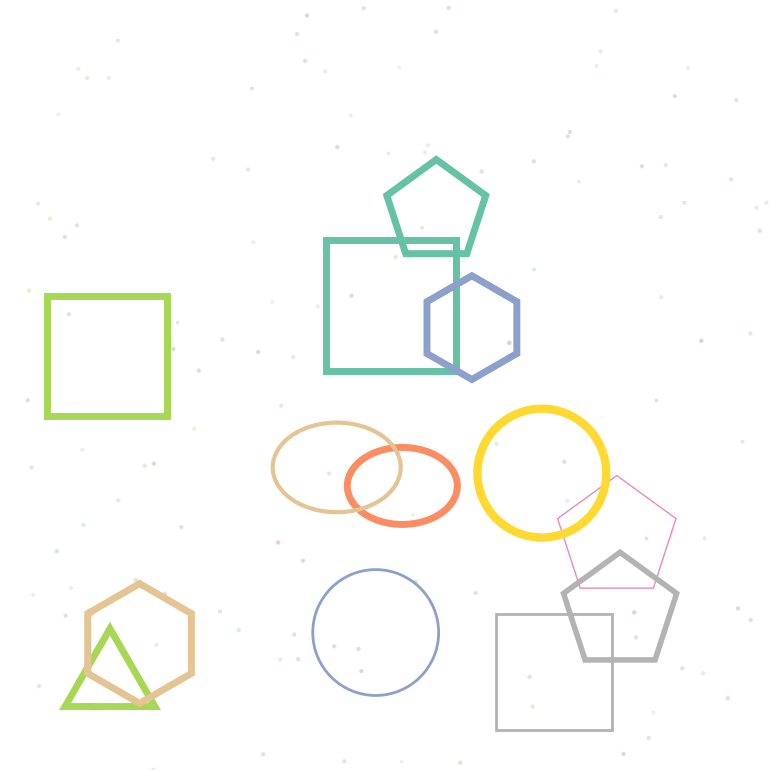[{"shape": "pentagon", "thickness": 2.5, "radius": 0.34, "center": [0.567, 0.725]}, {"shape": "square", "thickness": 2.5, "radius": 0.42, "center": [0.508, 0.603]}, {"shape": "oval", "thickness": 2.5, "radius": 0.36, "center": [0.522, 0.369]}, {"shape": "circle", "thickness": 1, "radius": 0.41, "center": [0.488, 0.179]}, {"shape": "hexagon", "thickness": 2.5, "radius": 0.34, "center": [0.613, 0.575]}, {"shape": "pentagon", "thickness": 0.5, "radius": 0.4, "center": [0.801, 0.302]}, {"shape": "triangle", "thickness": 2.5, "radius": 0.34, "center": [0.143, 0.116]}, {"shape": "square", "thickness": 2.5, "radius": 0.39, "center": [0.139, 0.538]}, {"shape": "circle", "thickness": 3, "radius": 0.42, "center": [0.704, 0.386]}, {"shape": "oval", "thickness": 1.5, "radius": 0.42, "center": [0.437, 0.393]}, {"shape": "hexagon", "thickness": 2.5, "radius": 0.39, "center": [0.181, 0.164]}, {"shape": "square", "thickness": 1, "radius": 0.38, "center": [0.72, 0.127]}, {"shape": "pentagon", "thickness": 2, "radius": 0.39, "center": [0.805, 0.205]}]